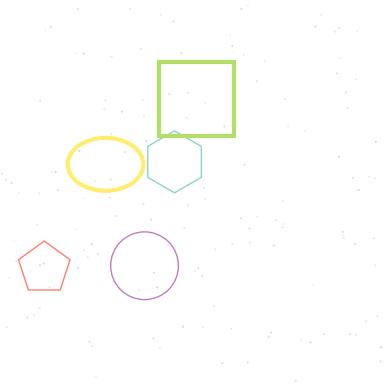[{"shape": "hexagon", "thickness": 1, "radius": 0.4, "center": [0.453, 0.58]}, {"shape": "pentagon", "thickness": 1, "radius": 0.35, "center": [0.115, 0.304]}, {"shape": "square", "thickness": 3, "radius": 0.48, "center": [0.511, 0.744]}, {"shape": "circle", "thickness": 1, "radius": 0.44, "center": [0.375, 0.31]}, {"shape": "oval", "thickness": 3, "radius": 0.49, "center": [0.274, 0.573]}]